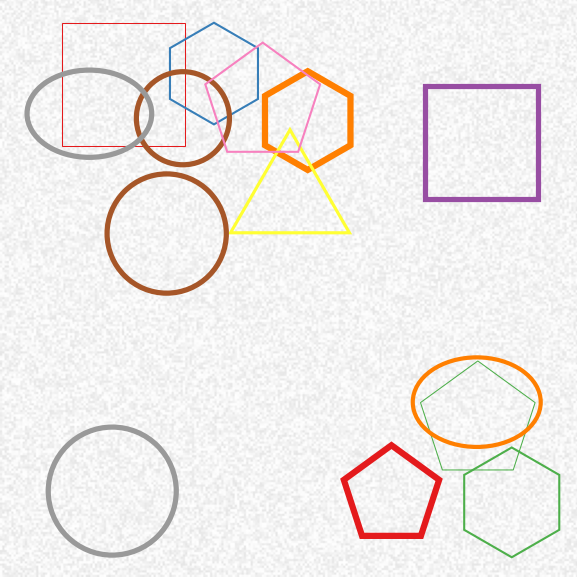[{"shape": "pentagon", "thickness": 3, "radius": 0.43, "center": [0.678, 0.141]}, {"shape": "square", "thickness": 0.5, "radius": 0.53, "center": [0.214, 0.853]}, {"shape": "hexagon", "thickness": 1, "radius": 0.44, "center": [0.37, 0.872]}, {"shape": "hexagon", "thickness": 1, "radius": 0.48, "center": [0.886, 0.129]}, {"shape": "pentagon", "thickness": 0.5, "radius": 0.52, "center": [0.827, 0.27]}, {"shape": "square", "thickness": 2.5, "radius": 0.49, "center": [0.833, 0.752]}, {"shape": "oval", "thickness": 2, "radius": 0.55, "center": [0.826, 0.303]}, {"shape": "hexagon", "thickness": 3, "radius": 0.43, "center": [0.533, 0.79]}, {"shape": "triangle", "thickness": 1.5, "radius": 0.59, "center": [0.502, 0.655]}, {"shape": "circle", "thickness": 2.5, "radius": 0.4, "center": [0.317, 0.794]}, {"shape": "circle", "thickness": 2.5, "radius": 0.52, "center": [0.289, 0.595]}, {"shape": "pentagon", "thickness": 1, "radius": 0.52, "center": [0.455, 0.821]}, {"shape": "oval", "thickness": 2.5, "radius": 0.54, "center": [0.155, 0.802]}, {"shape": "circle", "thickness": 2.5, "radius": 0.55, "center": [0.194, 0.149]}]